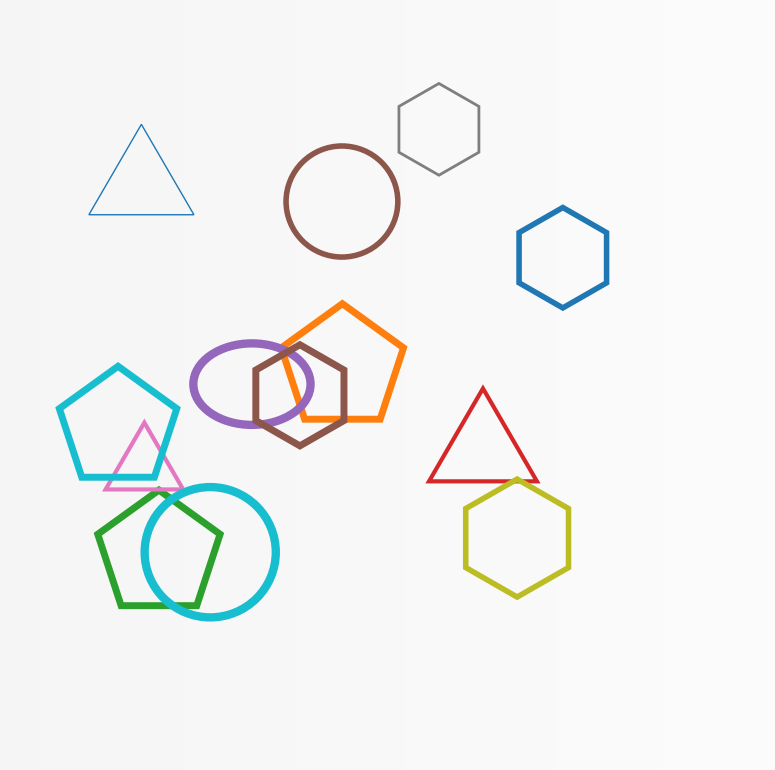[{"shape": "hexagon", "thickness": 2, "radius": 0.33, "center": [0.726, 0.665]}, {"shape": "triangle", "thickness": 0.5, "radius": 0.39, "center": [0.182, 0.76]}, {"shape": "pentagon", "thickness": 2.5, "radius": 0.41, "center": [0.442, 0.523]}, {"shape": "pentagon", "thickness": 2.5, "radius": 0.41, "center": [0.205, 0.281]}, {"shape": "triangle", "thickness": 1.5, "radius": 0.4, "center": [0.623, 0.415]}, {"shape": "oval", "thickness": 3, "radius": 0.38, "center": [0.325, 0.501]}, {"shape": "circle", "thickness": 2, "radius": 0.36, "center": [0.441, 0.738]}, {"shape": "hexagon", "thickness": 2.5, "radius": 0.33, "center": [0.387, 0.487]}, {"shape": "triangle", "thickness": 1.5, "radius": 0.29, "center": [0.186, 0.393]}, {"shape": "hexagon", "thickness": 1, "radius": 0.3, "center": [0.566, 0.832]}, {"shape": "hexagon", "thickness": 2, "radius": 0.38, "center": [0.667, 0.301]}, {"shape": "circle", "thickness": 3, "radius": 0.42, "center": [0.271, 0.283]}, {"shape": "pentagon", "thickness": 2.5, "radius": 0.4, "center": [0.152, 0.445]}]